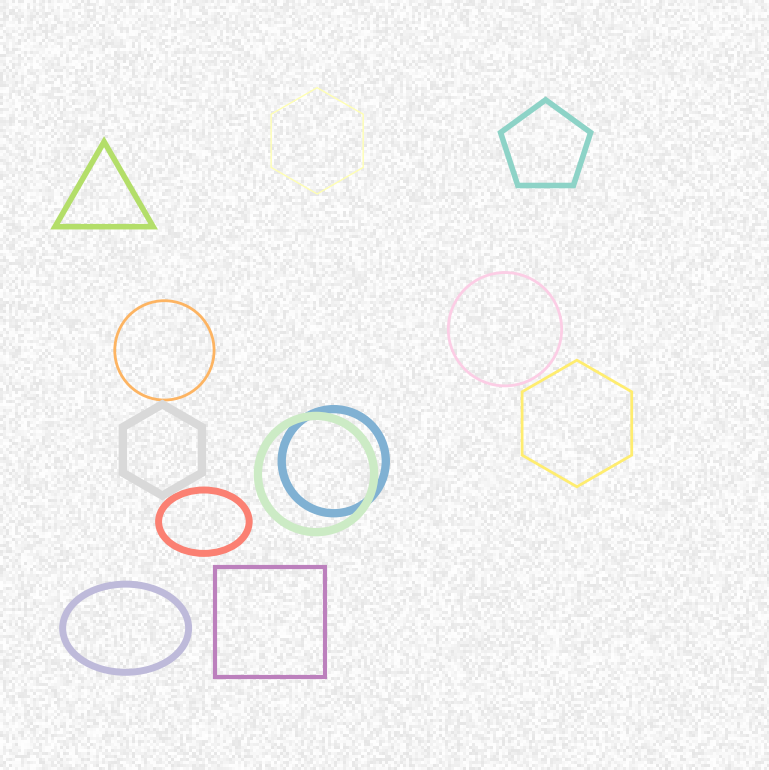[{"shape": "pentagon", "thickness": 2, "radius": 0.31, "center": [0.709, 0.809]}, {"shape": "hexagon", "thickness": 0.5, "radius": 0.35, "center": [0.412, 0.817]}, {"shape": "oval", "thickness": 2.5, "radius": 0.41, "center": [0.163, 0.184]}, {"shape": "oval", "thickness": 2.5, "radius": 0.29, "center": [0.265, 0.322]}, {"shape": "circle", "thickness": 3, "radius": 0.34, "center": [0.433, 0.401]}, {"shape": "circle", "thickness": 1, "radius": 0.32, "center": [0.214, 0.545]}, {"shape": "triangle", "thickness": 2, "radius": 0.37, "center": [0.135, 0.742]}, {"shape": "circle", "thickness": 1, "radius": 0.37, "center": [0.656, 0.572]}, {"shape": "hexagon", "thickness": 3, "radius": 0.3, "center": [0.211, 0.416]}, {"shape": "square", "thickness": 1.5, "radius": 0.36, "center": [0.351, 0.192]}, {"shape": "circle", "thickness": 3, "radius": 0.38, "center": [0.41, 0.384]}, {"shape": "hexagon", "thickness": 1, "radius": 0.41, "center": [0.749, 0.45]}]